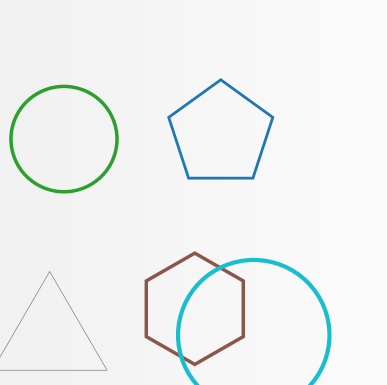[{"shape": "pentagon", "thickness": 2, "radius": 0.71, "center": [0.57, 0.652]}, {"shape": "circle", "thickness": 2.5, "radius": 0.68, "center": [0.165, 0.639]}, {"shape": "hexagon", "thickness": 2.5, "radius": 0.72, "center": [0.503, 0.198]}, {"shape": "triangle", "thickness": 0.5, "radius": 0.86, "center": [0.128, 0.124]}, {"shape": "circle", "thickness": 3, "radius": 0.98, "center": [0.655, 0.129]}]